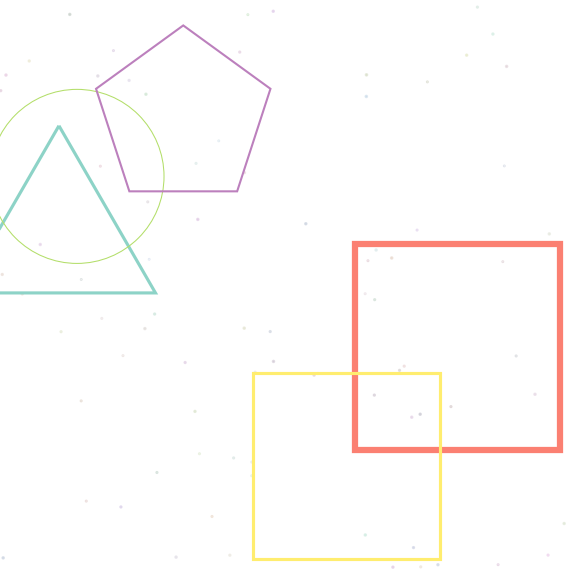[{"shape": "triangle", "thickness": 1.5, "radius": 0.96, "center": [0.102, 0.588]}, {"shape": "square", "thickness": 3, "radius": 0.89, "center": [0.792, 0.398]}, {"shape": "circle", "thickness": 0.5, "radius": 0.75, "center": [0.133, 0.694]}, {"shape": "pentagon", "thickness": 1, "radius": 0.79, "center": [0.317, 0.796]}, {"shape": "square", "thickness": 1.5, "radius": 0.81, "center": [0.599, 0.192]}]